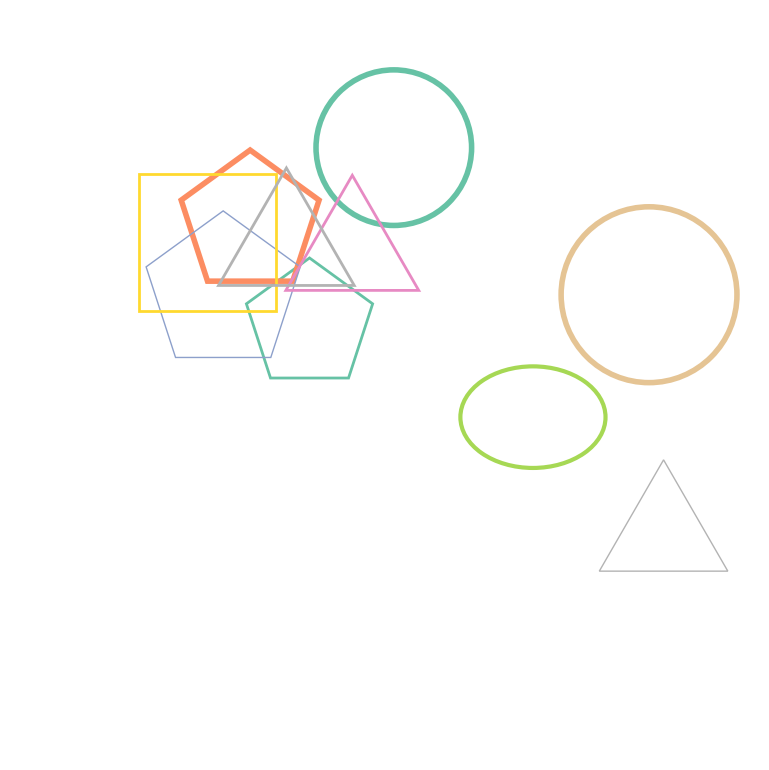[{"shape": "pentagon", "thickness": 1, "radius": 0.43, "center": [0.402, 0.579]}, {"shape": "circle", "thickness": 2, "radius": 0.51, "center": [0.511, 0.808]}, {"shape": "pentagon", "thickness": 2, "radius": 0.47, "center": [0.325, 0.711]}, {"shape": "pentagon", "thickness": 0.5, "radius": 0.53, "center": [0.29, 0.621]}, {"shape": "triangle", "thickness": 1, "radius": 0.5, "center": [0.458, 0.673]}, {"shape": "oval", "thickness": 1.5, "radius": 0.47, "center": [0.692, 0.458]}, {"shape": "square", "thickness": 1, "radius": 0.44, "center": [0.27, 0.685]}, {"shape": "circle", "thickness": 2, "radius": 0.57, "center": [0.843, 0.617]}, {"shape": "triangle", "thickness": 1, "radius": 0.51, "center": [0.372, 0.68]}, {"shape": "triangle", "thickness": 0.5, "radius": 0.48, "center": [0.862, 0.306]}]